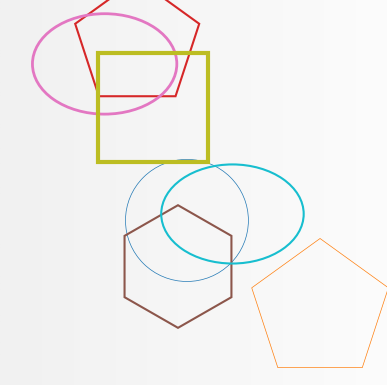[{"shape": "circle", "thickness": 0.5, "radius": 0.79, "center": [0.482, 0.427]}, {"shape": "pentagon", "thickness": 0.5, "radius": 0.93, "center": [0.826, 0.195]}, {"shape": "pentagon", "thickness": 1.5, "radius": 0.84, "center": [0.354, 0.886]}, {"shape": "hexagon", "thickness": 1.5, "radius": 0.8, "center": [0.459, 0.308]}, {"shape": "oval", "thickness": 2, "radius": 0.93, "center": [0.27, 0.834]}, {"shape": "square", "thickness": 3, "radius": 0.71, "center": [0.395, 0.721]}, {"shape": "oval", "thickness": 1.5, "radius": 0.92, "center": [0.6, 0.444]}]